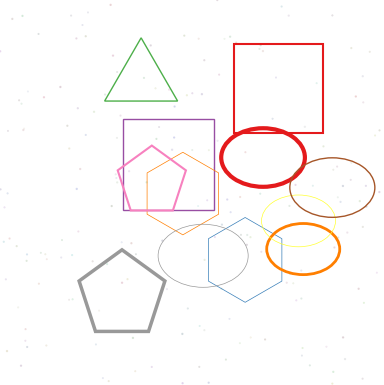[{"shape": "square", "thickness": 1.5, "radius": 0.57, "center": [0.724, 0.77]}, {"shape": "oval", "thickness": 3, "radius": 0.54, "center": [0.683, 0.591]}, {"shape": "hexagon", "thickness": 0.5, "radius": 0.55, "center": [0.637, 0.325]}, {"shape": "triangle", "thickness": 1, "radius": 0.55, "center": [0.367, 0.792]}, {"shape": "square", "thickness": 1, "radius": 0.59, "center": [0.438, 0.573]}, {"shape": "hexagon", "thickness": 0.5, "radius": 0.54, "center": [0.475, 0.497]}, {"shape": "oval", "thickness": 2, "radius": 0.47, "center": [0.788, 0.353]}, {"shape": "oval", "thickness": 0.5, "radius": 0.48, "center": [0.775, 0.426]}, {"shape": "oval", "thickness": 1, "radius": 0.55, "center": [0.863, 0.513]}, {"shape": "pentagon", "thickness": 1.5, "radius": 0.47, "center": [0.394, 0.529]}, {"shape": "pentagon", "thickness": 2.5, "radius": 0.59, "center": [0.317, 0.234]}, {"shape": "oval", "thickness": 0.5, "radius": 0.58, "center": [0.528, 0.336]}]